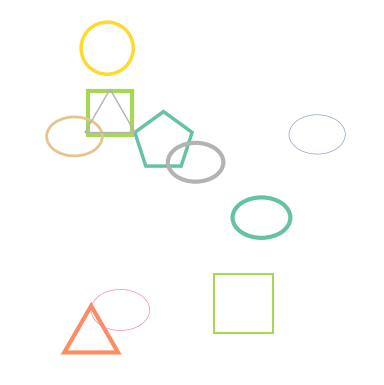[{"shape": "pentagon", "thickness": 2.5, "radius": 0.39, "center": [0.425, 0.632]}, {"shape": "oval", "thickness": 3, "radius": 0.38, "center": [0.679, 0.435]}, {"shape": "triangle", "thickness": 3, "radius": 0.4, "center": [0.237, 0.125]}, {"shape": "oval", "thickness": 0.5, "radius": 0.37, "center": [0.824, 0.651]}, {"shape": "oval", "thickness": 0.5, "radius": 0.38, "center": [0.313, 0.195]}, {"shape": "square", "thickness": 3, "radius": 0.29, "center": [0.285, 0.707]}, {"shape": "square", "thickness": 1.5, "radius": 0.38, "center": [0.632, 0.213]}, {"shape": "circle", "thickness": 2.5, "radius": 0.34, "center": [0.278, 0.875]}, {"shape": "oval", "thickness": 2, "radius": 0.36, "center": [0.193, 0.646]}, {"shape": "oval", "thickness": 3, "radius": 0.36, "center": [0.508, 0.579]}, {"shape": "triangle", "thickness": 1, "radius": 0.38, "center": [0.286, 0.693]}]